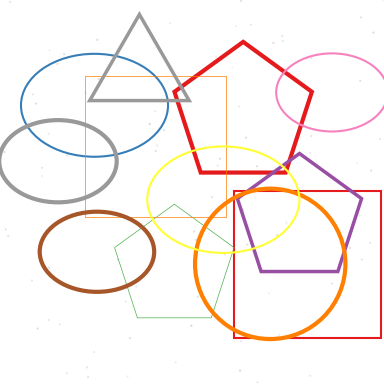[{"shape": "square", "thickness": 1.5, "radius": 0.95, "center": [0.799, 0.314]}, {"shape": "pentagon", "thickness": 3, "radius": 0.94, "center": [0.632, 0.704]}, {"shape": "oval", "thickness": 1.5, "radius": 0.95, "center": [0.245, 0.727]}, {"shape": "pentagon", "thickness": 0.5, "radius": 0.82, "center": [0.453, 0.306]}, {"shape": "pentagon", "thickness": 2.5, "radius": 0.85, "center": [0.778, 0.432]}, {"shape": "circle", "thickness": 3, "radius": 0.98, "center": [0.702, 0.315]}, {"shape": "square", "thickness": 0.5, "radius": 0.91, "center": [0.404, 0.619]}, {"shape": "oval", "thickness": 1.5, "radius": 0.99, "center": [0.58, 0.481]}, {"shape": "oval", "thickness": 3, "radius": 0.74, "center": [0.252, 0.346]}, {"shape": "oval", "thickness": 1.5, "radius": 0.72, "center": [0.862, 0.76]}, {"shape": "triangle", "thickness": 2.5, "radius": 0.75, "center": [0.362, 0.813]}, {"shape": "oval", "thickness": 3, "radius": 0.76, "center": [0.151, 0.581]}]